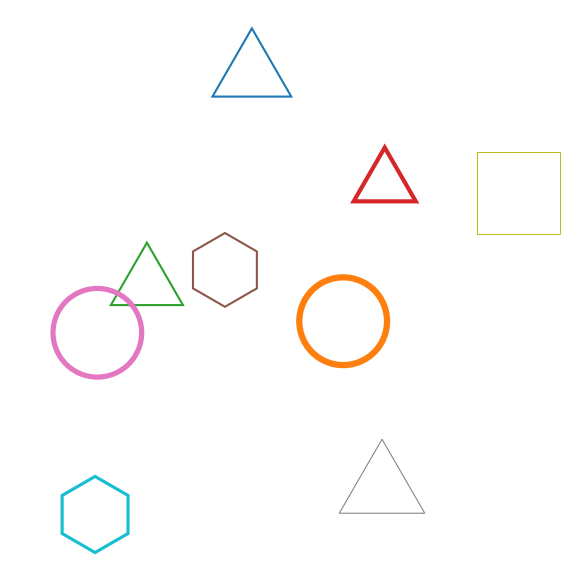[{"shape": "triangle", "thickness": 1, "radius": 0.39, "center": [0.436, 0.871]}, {"shape": "circle", "thickness": 3, "radius": 0.38, "center": [0.594, 0.443]}, {"shape": "triangle", "thickness": 1, "radius": 0.36, "center": [0.254, 0.507]}, {"shape": "triangle", "thickness": 2, "radius": 0.31, "center": [0.666, 0.682]}, {"shape": "hexagon", "thickness": 1, "radius": 0.32, "center": [0.389, 0.532]}, {"shape": "circle", "thickness": 2.5, "radius": 0.38, "center": [0.169, 0.423]}, {"shape": "triangle", "thickness": 0.5, "radius": 0.43, "center": [0.662, 0.153]}, {"shape": "square", "thickness": 0.5, "radius": 0.36, "center": [0.898, 0.665]}, {"shape": "hexagon", "thickness": 1.5, "radius": 0.33, "center": [0.165, 0.108]}]